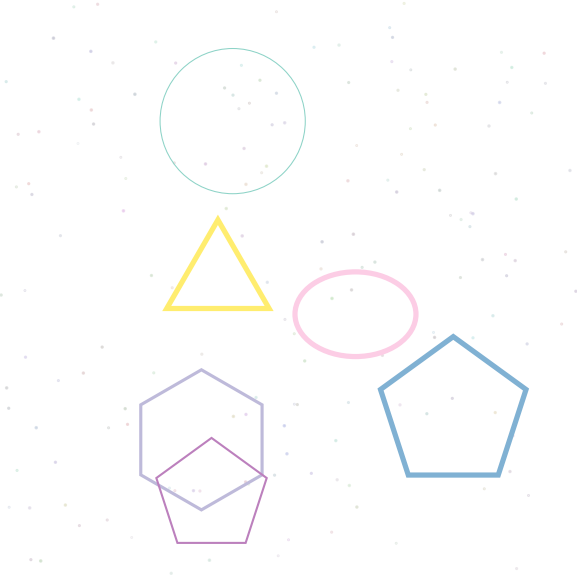[{"shape": "circle", "thickness": 0.5, "radius": 0.63, "center": [0.403, 0.789]}, {"shape": "hexagon", "thickness": 1.5, "radius": 0.61, "center": [0.349, 0.238]}, {"shape": "pentagon", "thickness": 2.5, "radius": 0.66, "center": [0.785, 0.284]}, {"shape": "oval", "thickness": 2.5, "radius": 0.52, "center": [0.616, 0.455]}, {"shape": "pentagon", "thickness": 1, "radius": 0.5, "center": [0.366, 0.14]}, {"shape": "triangle", "thickness": 2.5, "radius": 0.51, "center": [0.377, 0.516]}]